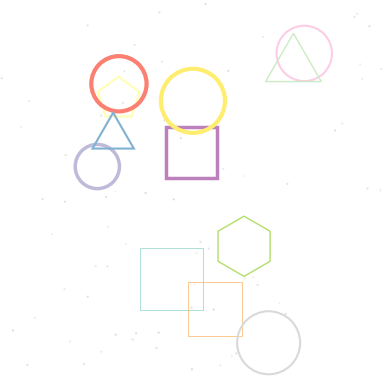[{"shape": "square", "thickness": 0.5, "radius": 0.41, "center": [0.446, 0.275]}, {"shape": "pentagon", "thickness": 1.5, "radius": 0.29, "center": [0.308, 0.744]}, {"shape": "circle", "thickness": 2.5, "radius": 0.29, "center": [0.253, 0.567]}, {"shape": "circle", "thickness": 3, "radius": 0.36, "center": [0.309, 0.782]}, {"shape": "triangle", "thickness": 1.5, "radius": 0.31, "center": [0.294, 0.645]}, {"shape": "square", "thickness": 0.5, "radius": 0.35, "center": [0.558, 0.198]}, {"shape": "hexagon", "thickness": 1, "radius": 0.39, "center": [0.634, 0.36]}, {"shape": "circle", "thickness": 1.5, "radius": 0.36, "center": [0.79, 0.861]}, {"shape": "circle", "thickness": 1.5, "radius": 0.41, "center": [0.698, 0.11]}, {"shape": "square", "thickness": 2.5, "radius": 0.33, "center": [0.497, 0.603]}, {"shape": "triangle", "thickness": 1, "radius": 0.42, "center": [0.762, 0.83]}, {"shape": "circle", "thickness": 3, "radius": 0.42, "center": [0.501, 0.738]}]